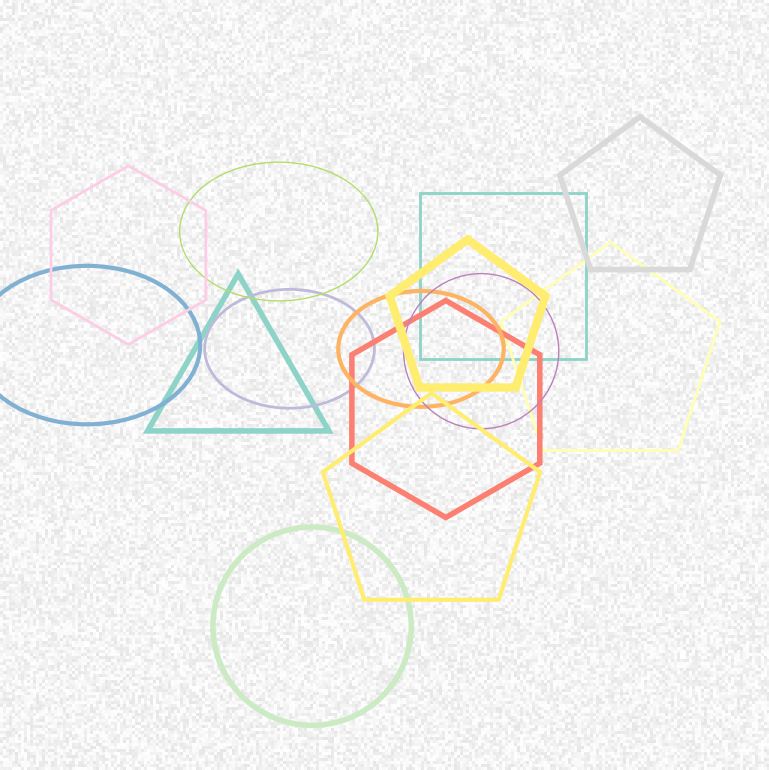[{"shape": "square", "thickness": 1, "radius": 0.54, "center": [0.653, 0.642]}, {"shape": "triangle", "thickness": 2, "radius": 0.68, "center": [0.309, 0.508]}, {"shape": "pentagon", "thickness": 1, "radius": 0.75, "center": [0.793, 0.536]}, {"shape": "oval", "thickness": 1, "radius": 0.55, "center": [0.376, 0.547]}, {"shape": "hexagon", "thickness": 2, "radius": 0.7, "center": [0.579, 0.469]}, {"shape": "oval", "thickness": 1.5, "radius": 0.74, "center": [0.113, 0.552]}, {"shape": "oval", "thickness": 1.5, "radius": 0.54, "center": [0.547, 0.547]}, {"shape": "oval", "thickness": 0.5, "radius": 0.64, "center": [0.362, 0.699]}, {"shape": "hexagon", "thickness": 1, "radius": 0.58, "center": [0.167, 0.669]}, {"shape": "pentagon", "thickness": 2, "radius": 0.55, "center": [0.831, 0.739]}, {"shape": "circle", "thickness": 0.5, "radius": 0.5, "center": [0.625, 0.544]}, {"shape": "circle", "thickness": 2, "radius": 0.64, "center": [0.405, 0.187]}, {"shape": "pentagon", "thickness": 1.5, "radius": 0.74, "center": [0.56, 0.341]}, {"shape": "pentagon", "thickness": 3, "radius": 0.53, "center": [0.607, 0.583]}]